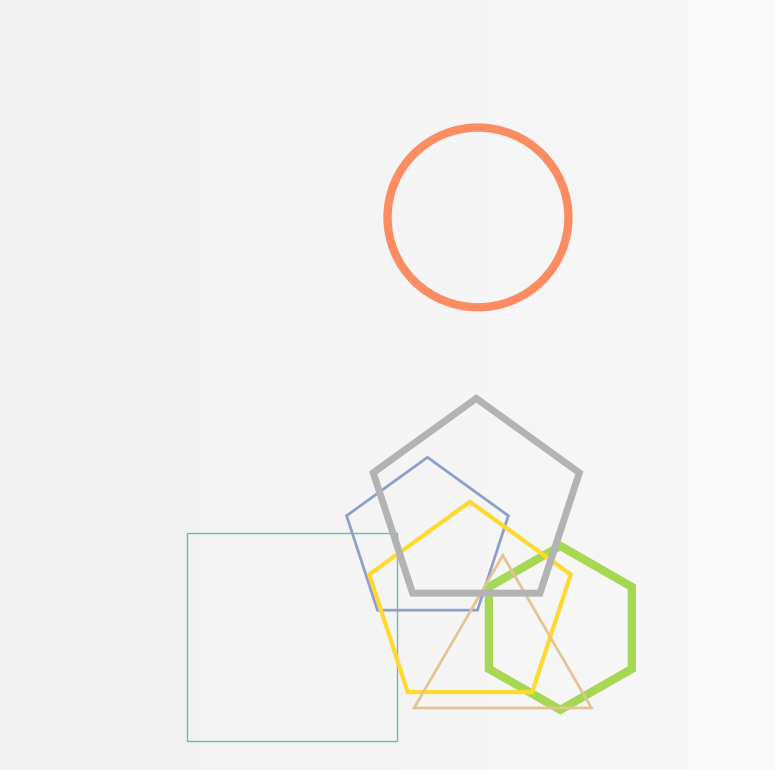[{"shape": "square", "thickness": 0.5, "radius": 0.68, "center": [0.377, 0.173]}, {"shape": "circle", "thickness": 3, "radius": 0.58, "center": [0.617, 0.718]}, {"shape": "pentagon", "thickness": 1, "radius": 0.55, "center": [0.552, 0.296]}, {"shape": "hexagon", "thickness": 3, "radius": 0.53, "center": [0.723, 0.185]}, {"shape": "pentagon", "thickness": 1.5, "radius": 0.68, "center": [0.606, 0.212]}, {"shape": "triangle", "thickness": 1, "radius": 0.66, "center": [0.649, 0.147]}, {"shape": "pentagon", "thickness": 2.5, "radius": 0.7, "center": [0.615, 0.343]}]